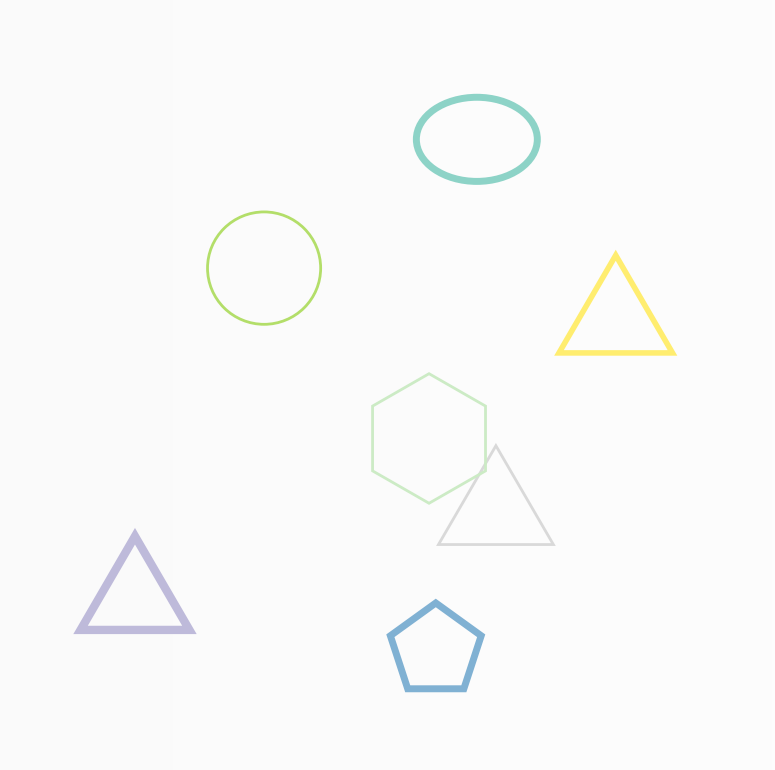[{"shape": "oval", "thickness": 2.5, "radius": 0.39, "center": [0.615, 0.819]}, {"shape": "triangle", "thickness": 3, "radius": 0.41, "center": [0.174, 0.222]}, {"shape": "pentagon", "thickness": 2.5, "radius": 0.31, "center": [0.562, 0.155]}, {"shape": "circle", "thickness": 1, "radius": 0.36, "center": [0.341, 0.652]}, {"shape": "triangle", "thickness": 1, "radius": 0.43, "center": [0.64, 0.336]}, {"shape": "hexagon", "thickness": 1, "radius": 0.42, "center": [0.554, 0.431]}, {"shape": "triangle", "thickness": 2, "radius": 0.42, "center": [0.795, 0.584]}]